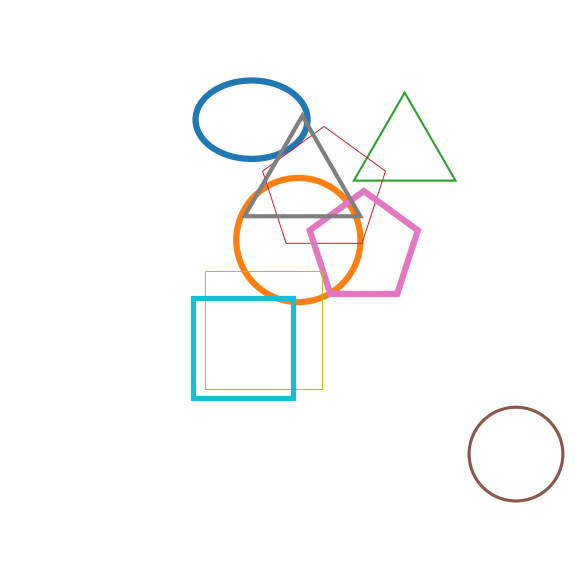[{"shape": "oval", "thickness": 3, "radius": 0.48, "center": [0.436, 0.792]}, {"shape": "circle", "thickness": 3, "radius": 0.54, "center": [0.517, 0.584]}, {"shape": "triangle", "thickness": 1, "radius": 0.51, "center": [0.701, 0.737]}, {"shape": "pentagon", "thickness": 0.5, "radius": 0.56, "center": [0.561, 0.668]}, {"shape": "circle", "thickness": 1.5, "radius": 0.41, "center": [0.893, 0.213]}, {"shape": "pentagon", "thickness": 3, "radius": 0.49, "center": [0.63, 0.57]}, {"shape": "triangle", "thickness": 2, "radius": 0.58, "center": [0.524, 0.683]}, {"shape": "square", "thickness": 0.5, "radius": 0.51, "center": [0.456, 0.427]}, {"shape": "square", "thickness": 2.5, "radius": 0.43, "center": [0.421, 0.397]}]